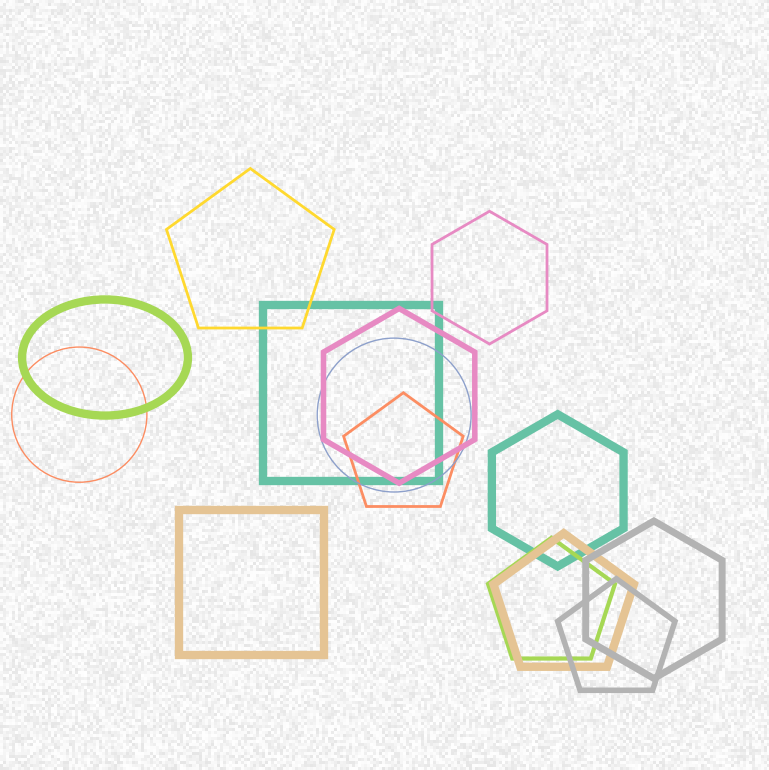[{"shape": "square", "thickness": 3, "radius": 0.57, "center": [0.456, 0.49]}, {"shape": "hexagon", "thickness": 3, "radius": 0.49, "center": [0.724, 0.363]}, {"shape": "circle", "thickness": 0.5, "radius": 0.44, "center": [0.103, 0.462]}, {"shape": "pentagon", "thickness": 1, "radius": 0.41, "center": [0.524, 0.408]}, {"shape": "circle", "thickness": 0.5, "radius": 0.5, "center": [0.512, 0.461]}, {"shape": "hexagon", "thickness": 2, "radius": 0.57, "center": [0.518, 0.486]}, {"shape": "hexagon", "thickness": 1, "radius": 0.43, "center": [0.636, 0.639]}, {"shape": "pentagon", "thickness": 1.5, "radius": 0.43, "center": [0.716, 0.215]}, {"shape": "oval", "thickness": 3, "radius": 0.54, "center": [0.136, 0.536]}, {"shape": "pentagon", "thickness": 1, "radius": 0.57, "center": [0.325, 0.667]}, {"shape": "square", "thickness": 3, "radius": 0.47, "center": [0.326, 0.244]}, {"shape": "pentagon", "thickness": 3, "radius": 0.48, "center": [0.732, 0.212]}, {"shape": "pentagon", "thickness": 2, "radius": 0.4, "center": [0.8, 0.168]}, {"shape": "hexagon", "thickness": 2.5, "radius": 0.51, "center": [0.849, 0.221]}]